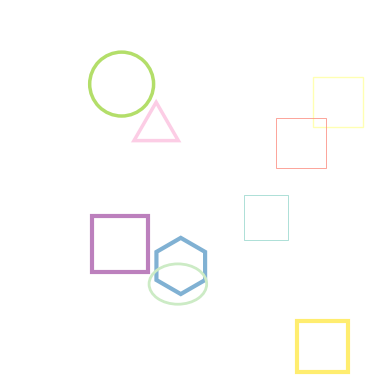[{"shape": "square", "thickness": 0.5, "radius": 0.29, "center": [0.691, 0.434]}, {"shape": "square", "thickness": 1, "radius": 0.33, "center": [0.878, 0.735]}, {"shape": "square", "thickness": 0.5, "radius": 0.32, "center": [0.782, 0.63]}, {"shape": "hexagon", "thickness": 3, "radius": 0.36, "center": [0.47, 0.309]}, {"shape": "circle", "thickness": 2.5, "radius": 0.41, "center": [0.316, 0.782]}, {"shape": "triangle", "thickness": 2.5, "radius": 0.33, "center": [0.406, 0.668]}, {"shape": "square", "thickness": 3, "radius": 0.36, "center": [0.311, 0.366]}, {"shape": "oval", "thickness": 2, "radius": 0.37, "center": [0.462, 0.262]}, {"shape": "square", "thickness": 3, "radius": 0.33, "center": [0.837, 0.101]}]